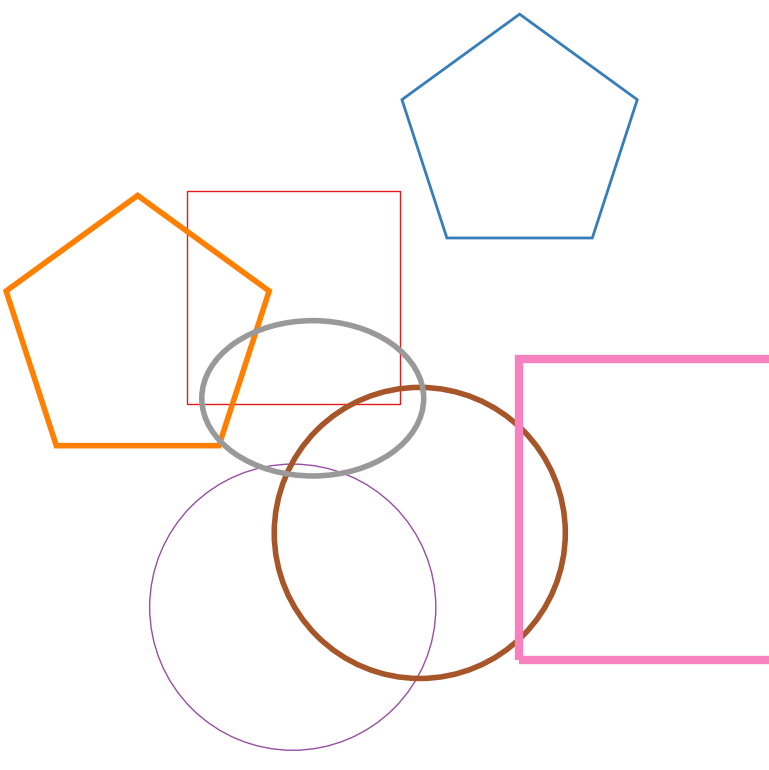[{"shape": "square", "thickness": 0.5, "radius": 0.69, "center": [0.381, 0.614]}, {"shape": "pentagon", "thickness": 1, "radius": 0.8, "center": [0.675, 0.821]}, {"shape": "circle", "thickness": 0.5, "radius": 0.93, "center": [0.38, 0.211]}, {"shape": "pentagon", "thickness": 2, "radius": 0.9, "center": [0.179, 0.567]}, {"shape": "circle", "thickness": 2, "radius": 0.95, "center": [0.545, 0.308]}, {"shape": "square", "thickness": 3, "radius": 0.98, "center": [0.869, 0.339]}, {"shape": "oval", "thickness": 2, "radius": 0.72, "center": [0.406, 0.483]}]